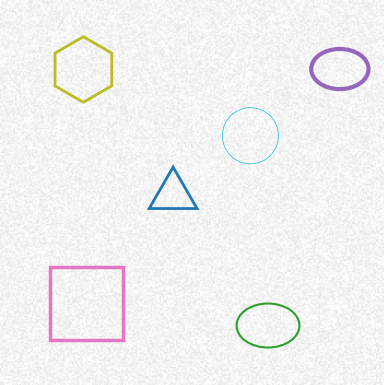[{"shape": "triangle", "thickness": 2, "radius": 0.36, "center": [0.45, 0.494]}, {"shape": "oval", "thickness": 1.5, "radius": 0.41, "center": [0.696, 0.155]}, {"shape": "oval", "thickness": 3, "radius": 0.37, "center": [0.883, 0.821]}, {"shape": "square", "thickness": 2.5, "radius": 0.48, "center": [0.225, 0.212]}, {"shape": "hexagon", "thickness": 2, "radius": 0.43, "center": [0.217, 0.819]}, {"shape": "circle", "thickness": 0.5, "radius": 0.36, "center": [0.65, 0.647]}]